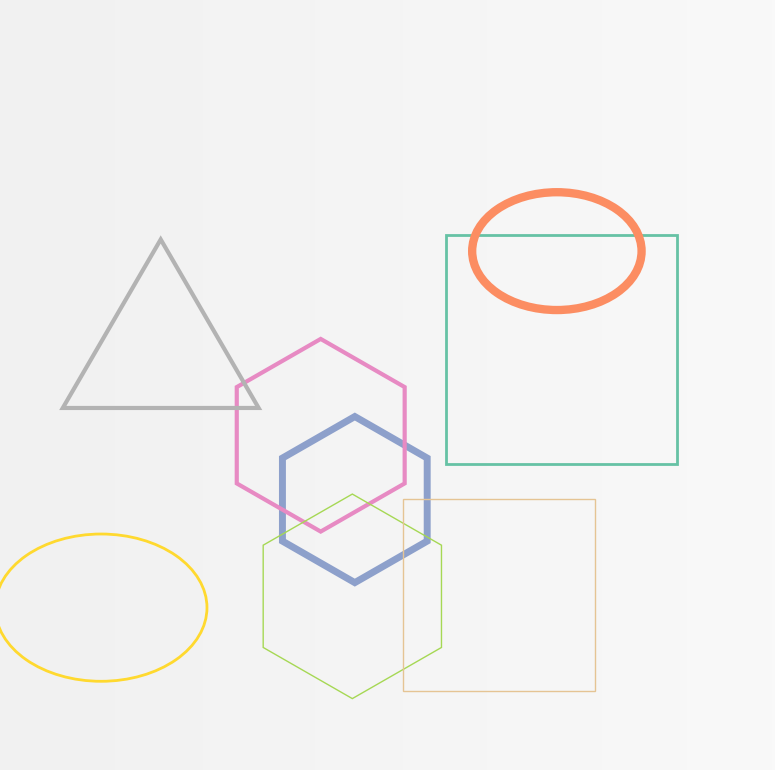[{"shape": "square", "thickness": 1, "radius": 0.74, "center": [0.725, 0.546]}, {"shape": "oval", "thickness": 3, "radius": 0.55, "center": [0.719, 0.674]}, {"shape": "hexagon", "thickness": 2.5, "radius": 0.54, "center": [0.458, 0.351]}, {"shape": "hexagon", "thickness": 1.5, "radius": 0.63, "center": [0.414, 0.435]}, {"shape": "hexagon", "thickness": 0.5, "radius": 0.66, "center": [0.455, 0.226]}, {"shape": "oval", "thickness": 1, "radius": 0.68, "center": [0.13, 0.211]}, {"shape": "square", "thickness": 0.5, "radius": 0.62, "center": [0.644, 0.227]}, {"shape": "triangle", "thickness": 1.5, "radius": 0.73, "center": [0.207, 0.543]}]